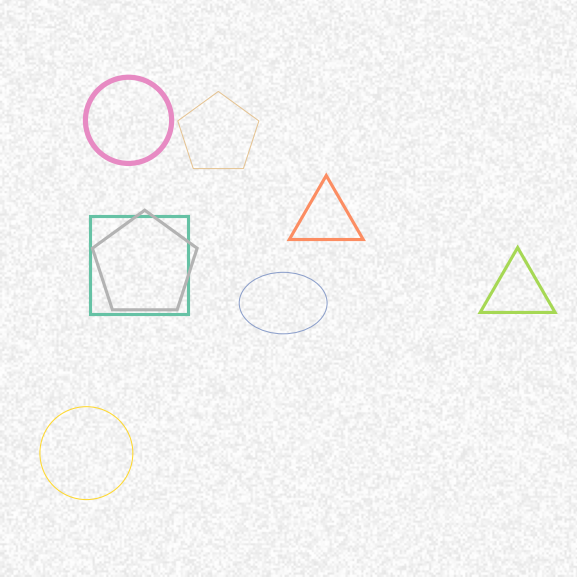[{"shape": "square", "thickness": 1.5, "radius": 0.42, "center": [0.24, 0.54]}, {"shape": "triangle", "thickness": 1.5, "radius": 0.37, "center": [0.565, 0.621]}, {"shape": "oval", "thickness": 0.5, "radius": 0.38, "center": [0.49, 0.474]}, {"shape": "circle", "thickness": 2.5, "radius": 0.37, "center": [0.223, 0.791]}, {"shape": "triangle", "thickness": 1.5, "radius": 0.37, "center": [0.896, 0.496]}, {"shape": "circle", "thickness": 0.5, "radius": 0.4, "center": [0.15, 0.214]}, {"shape": "pentagon", "thickness": 0.5, "radius": 0.37, "center": [0.378, 0.767]}, {"shape": "pentagon", "thickness": 1.5, "radius": 0.48, "center": [0.251, 0.54]}]